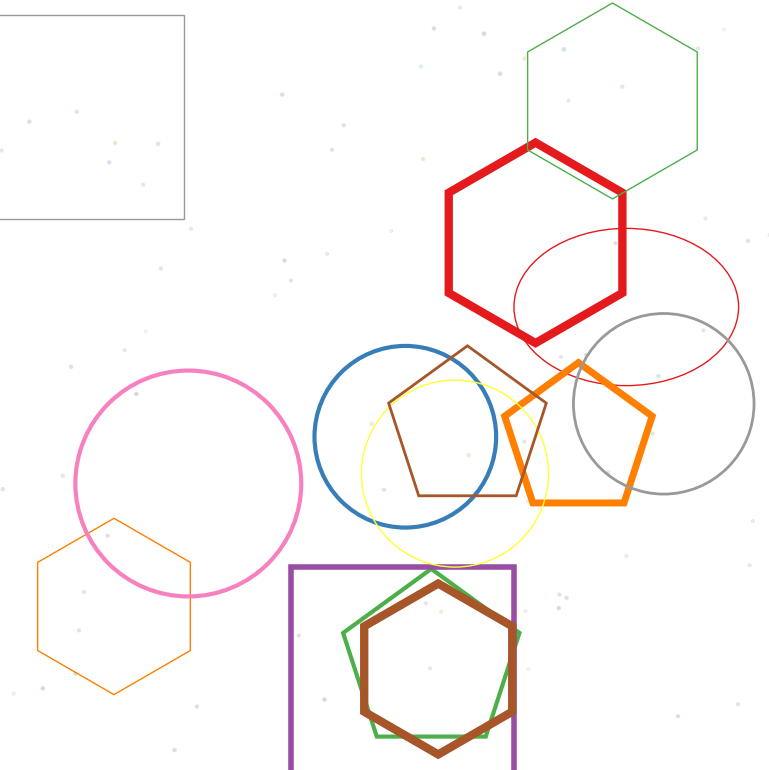[{"shape": "hexagon", "thickness": 3, "radius": 0.65, "center": [0.696, 0.685]}, {"shape": "oval", "thickness": 0.5, "radius": 0.73, "center": [0.813, 0.601]}, {"shape": "circle", "thickness": 1.5, "radius": 0.59, "center": [0.526, 0.433]}, {"shape": "hexagon", "thickness": 0.5, "radius": 0.64, "center": [0.795, 0.869]}, {"shape": "pentagon", "thickness": 1.5, "radius": 0.6, "center": [0.56, 0.141]}, {"shape": "square", "thickness": 2, "radius": 0.72, "center": [0.523, 0.119]}, {"shape": "pentagon", "thickness": 2.5, "radius": 0.5, "center": [0.751, 0.428]}, {"shape": "hexagon", "thickness": 0.5, "radius": 0.57, "center": [0.148, 0.212]}, {"shape": "circle", "thickness": 0.5, "radius": 0.61, "center": [0.591, 0.385]}, {"shape": "pentagon", "thickness": 1, "radius": 0.54, "center": [0.607, 0.443]}, {"shape": "hexagon", "thickness": 3, "radius": 0.55, "center": [0.569, 0.131]}, {"shape": "circle", "thickness": 1.5, "radius": 0.73, "center": [0.245, 0.372]}, {"shape": "circle", "thickness": 1, "radius": 0.59, "center": [0.862, 0.476]}, {"shape": "square", "thickness": 0.5, "radius": 0.66, "center": [0.106, 0.848]}]